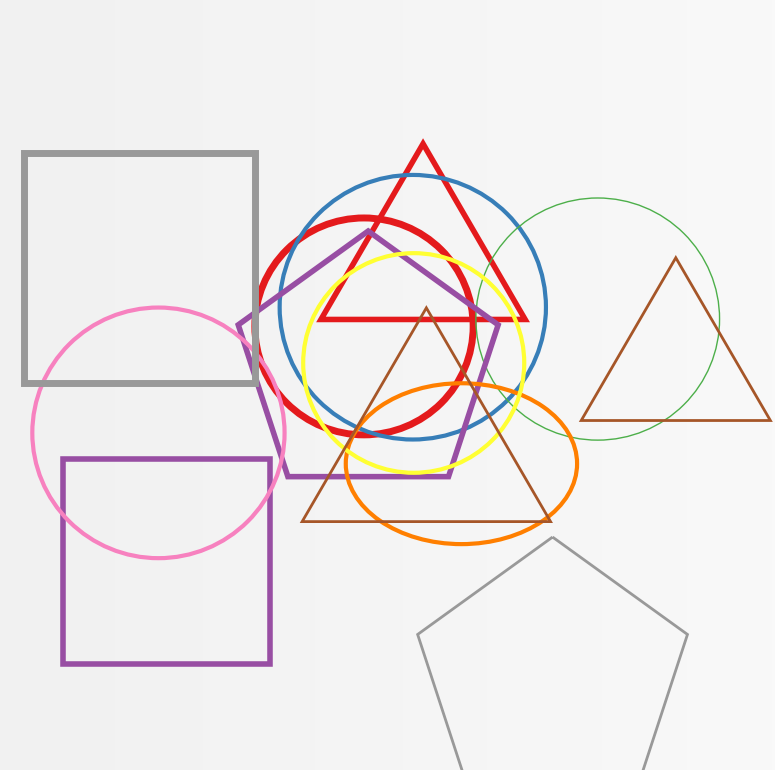[{"shape": "circle", "thickness": 2.5, "radius": 0.7, "center": [0.47, 0.576]}, {"shape": "triangle", "thickness": 2, "radius": 0.76, "center": [0.546, 0.661]}, {"shape": "circle", "thickness": 1.5, "radius": 0.86, "center": [0.533, 0.601]}, {"shape": "circle", "thickness": 0.5, "radius": 0.79, "center": [0.771, 0.586]}, {"shape": "square", "thickness": 2, "radius": 0.67, "center": [0.215, 0.271]}, {"shape": "pentagon", "thickness": 2, "radius": 0.88, "center": [0.475, 0.524]}, {"shape": "oval", "thickness": 1.5, "radius": 0.75, "center": [0.595, 0.398]}, {"shape": "circle", "thickness": 1.5, "radius": 0.71, "center": [0.534, 0.529]}, {"shape": "triangle", "thickness": 1, "radius": 0.7, "center": [0.872, 0.524]}, {"shape": "triangle", "thickness": 1, "radius": 0.93, "center": [0.55, 0.415]}, {"shape": "circle", "thickness": 1.5, "radius": 0.81, "center": [0.204, 0.438]}, {"shape": "square", "thickness": 2.5, "radius": 0.75, "center": [0.18, 0.652]}, {"shape": "pentagon", "thickness": 1, "radius": 0.92, "center": [0.713, 0.119]}]